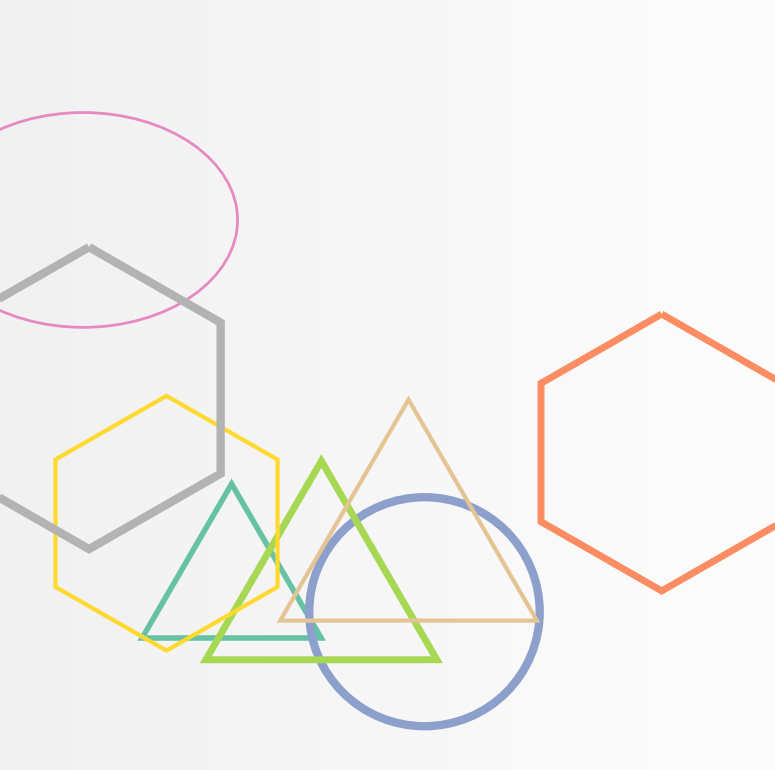[{"shape": "triangle", "thickness": 2, "radius": 0.67, "center": [0.299, 0.238]}, {"shape": "hexagon", "thickness": 2.5, "radius": 0.9, "center": [0.854, 0.412]}, {"shape": "circle", "thickness": 3, "radius": 0.74, "center": [0.548, 0.206]}, {"shape": "oval", "thickness": 1, "radius": 1.0, "center": [0.107, 0.714]}, {"shape": "triangle", "thickness": 2.5, "radius": 0.86, "center": [0.415, 0.229]}, {"shape": "hexagon", "thickness": 1.5, "radius": 0.83, "center": [0.215, 0.32]}, {"shape": "triangle", "thickness": 1.5, "radius": 0.96, "center": [0.527, 0.29]}, {"shape": "hexagon", "thickness": 3, "radius": 0.98, "center": [0.115, 0.483]}]